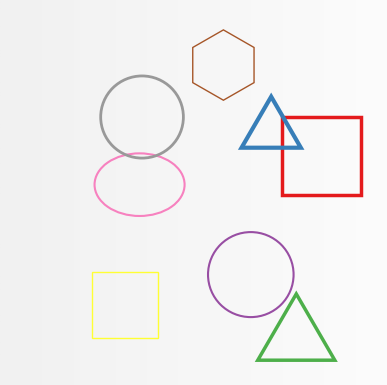[{"shape": "square", "thickness": 2.5, "radius": 0.51, "center": [0.83, 0.596]}, {"shape": "triangle", "thickness": 3, "radius": 0.44, "center": [0.7, 0.661]}, {"shape": "triangle", "thickness": 2.5, "radius": 0.57, "center": [0.765, 0.122]}, {"shape": "circle", "thickness": 1.5, "radius": 0.55, "center": [0.647, 0.287]}, {"shape": "square", "thickness": 1, "radius": 0.43, "center": [0.323, 0.209]}, {"shape": "hexagon", "thickness": 1, "radius": 0.46, "center": [0.577, 0.831]}, {"shape": "oval", "thickness": 1.5, "radius": 0.58, "center": [0.36, 0.52]}, {"shape": "circle", "thickness": 2, "radius": 0.53, "center": [0.367, 0.696]}]